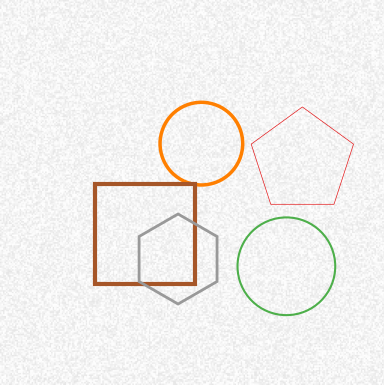[{"shape": "pentagon", "thickness": 0.5, "radius": 0.7, "center": [0.785, 0.582]}, {"shape": "circle", "thickness": 1.5, "radius": 0.63, "center": [0.744, 0.308]}, {"shape": "circle", "thickness": 2.5, "radius": 0.54, "center": [0.523, 0.627]}, {"shape": "square", "thickness": 3, "radius": 0.65, "center": [0.376, 0.392]}, {"shape": "hexagon", "thickness": 2, "radius": 0.58, "center": [0.462, 0.327]}]